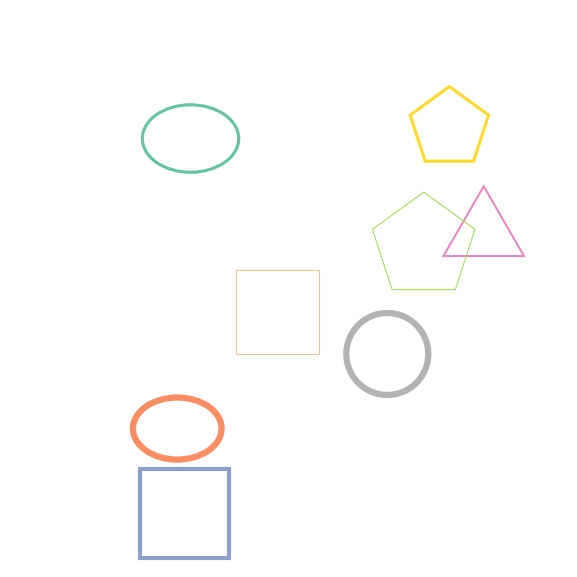[{"shape": "oval", "thickness": 1.5, "radius": 0.42, "center": [0.33, 0.759]}, {"shape": "oval", "thickness": 3, "radius": 0.38, "center": [0.307, 0.257]}, {"shape": "square", "thickness": 2, "radius": 0.39, "center": [0.319, 0.11]}, {"shape": "triangle", "thickness": 1, "radius": 0.4, "center": [0.838, 0.596]}, {"shape": "pentagon", "thickness": 0.5, "radius": 0.47, "center": [0.734, 0.573]}, {"shape": "pentagon", "thickness": 1.5, "radius": 0.36, "center": [0.778, 0.778]}, {"shape": "square", "thickness": 0.5, "radius": 0.36, "center": [0.48, 0.459]}, {"shape": "circle", "thickness": 3, "radius": 0.35, "center": [0.671, 0.386]}]